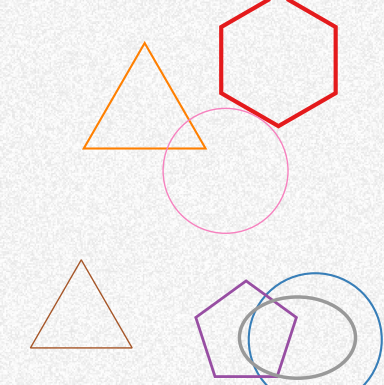[{"shape": "hexagon", "thickness": 3, "radius": 0.86, "center": [0.723, 0.844]}, {"shape": "circle", "thickness": 1.5, "radius": 0.86, "center": [0.819, 0.118]}, {"shape": "pentagon", "thickness": 2, "radius": 0.69, "center": [0.639, 0.133]}, {"shape": "triangle", "thickness": 1.5, "radius": 0.91, "center": [0.376, 0.706]}, {"shape": "triangle", "thickness": 1, "radius": 0.76, "center": [0.211, 0.173]}, {"shape": "circle", "thickness": 1, "radius": 0.81, "center": [0.586, 0.556]}, {"shape": "oval", "thickness": 2.5, "radius": 0.75, "center": [0.773, 0.123]}]